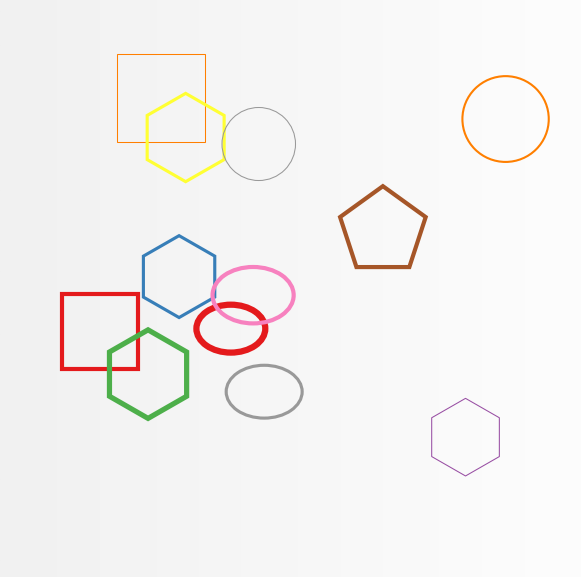[{"shape": "square", "thickness": 2, "radius": 0.33, "center": [0.172, 0.425]}, {"shape": "oval", "thickness": 3, "radius": 0.3, "center": [0.397, 0.43]}, {"shape": "hexagon", "thickness": 1.5, "radius": 0.35, "center": [0.308, 0.52]}, {"shape": "hexagon", "thickness": 2.5, "radius": 0.38, "center": [0.255, 0.351]}, {"shape": "hexagon", "thickness": 0.5, "radius": 0.34, "center": [0.801, 0.242]}, {"shape": "circle", "thickness": 1, "radius": 0.37, "center": [0.87, 0.793]}, {"shape": "square", "thickness": 0.5, "radius": 0.38, "center": [0.277, 0.83]}, {"shape": "hexagon", "thickness": 1.5, "radius": 0.38, "center": [0.319, 0.761]}, {"shape": "pentagon", "thickness": 2, "radius": 0.39, "center": [0.659, 0.599]}, {"shape": "oval", "thickness": 2, "radius": 0.35, "center": [0.435, 0.488]}, {"shape": "circle", "thickness": 0.5, "radius": 0.32, "center": [0.445, 0.75]}, {"shape": "oval", "thickness": 1.5, "radius": 0.33, "center": [0.454, 0.321]}]